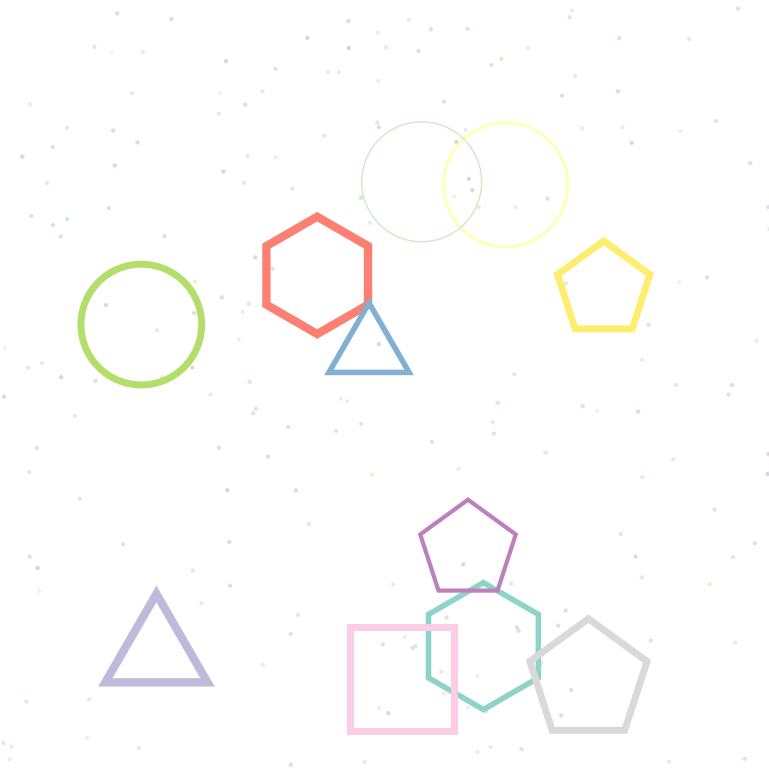[{"shape": "hexagon", "thickness": 2, "radius": 0.41, "center": [0.628, 0.161]}, {"shape": "circle", "thickness": 1, "radius": 0.4, "center": [0.657, 0.76]}, {"shape": "triangle", "thickness": 3, "radius": 0.38, "center": [0.203, 0.152]}, {"shape": "hexagon", "thickness": 3, "radius": 0.38, "center": [0.412, 0.642]}, {"shape": "triangle", "thickness": 2, "radius": 0.3, "center": [0.479, 0.546]}, {"shape": "circle", "thickness": 2.5, "radius": 0.39, "center": [0.184, 0.578]}, {"shape": "square", "thickness": 2.5, "radius": 0.34, "center": [0.523, 0.119]}, {"shape": "pentagon", "thickness": 2.5, "radius": 0.4, "center": [0.764, 0.116]}, {"shape": "pentagon", "thickness": 1.5, "radius": 0.33, "center": [0.608, 0.286]}, {"shape": "circle", "thickness": 0.5, "radius": 0.39, "center": [0.548, 0.764]}, {"shape": "pentagon", "thickness": 2.5, "radius": 0.32, "center": [0.784, 0.624]}]